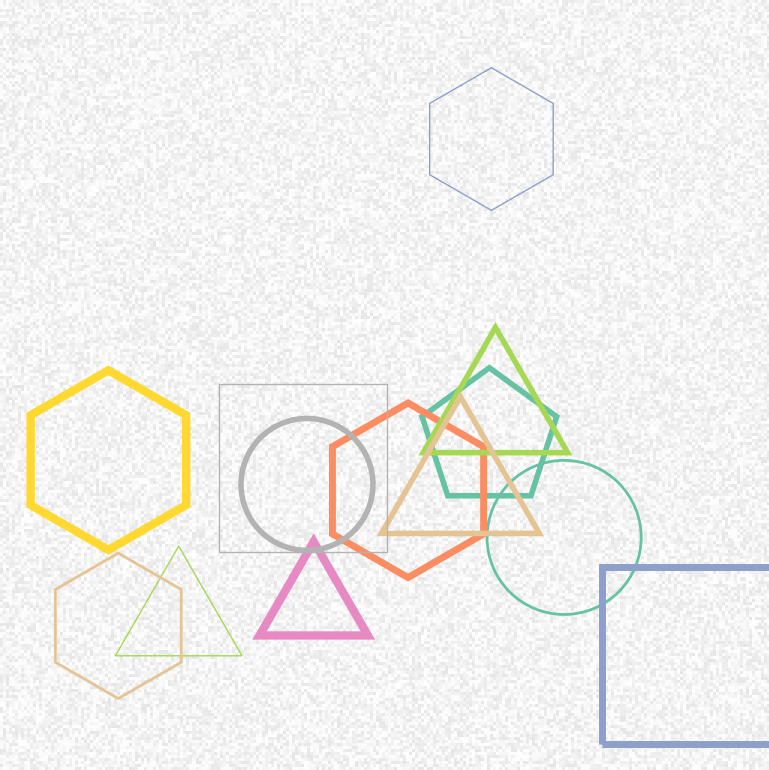[{"shape": "pentagon", "thickness": 2, "radius": 0.46, "center": [0.636, 0.43]}, {"shape": "circle", "thickness": 1, "radius": 0.5, "center": [0.733, 0.302]}, {"shape": "hexagon", "thickness": 2.5, "radius": 0.57, "center": [0.53, 0.363]}, {"shape": "hexagon", "thickness": 0.5, "radius": 0.46, "center": [0.638, 0.819]}, {"shape": "square", "thickness": 2.5, "radius": 0.57, "center": [0.896, 0.149]}, {"shape": "triangle", "thickness": 3, "radius": 0.41, "center": [0.407, 0.215]}, {"shape": "triangle", "thickness": 0.5, "radius": 0.47, "center": [0.232, 0.196]}, {"shape": "triangle", "thickness": 2, "radius": 0.54, "center": [0.643, 0.466]}, {"shape": "hexagon", "thickness": 3, "radius": 0.58, "center": [0.141, 0.402]}, {"shape": "triangle", "thickness": 2, "radius": 0.59, "center": [0.598, 0.366]}, {"shape": "hexagon", "thickness": 1, "radius": 0.47, "center": [0.154, 0.187]}, {"shape": "square", "thickness": 0.5, "radius": 0.54, "center": [0.393, 0.392]}, {"shape": "circle", "thickness": 2, "radius": 0.43, "center": [0.399, 0.371]}]